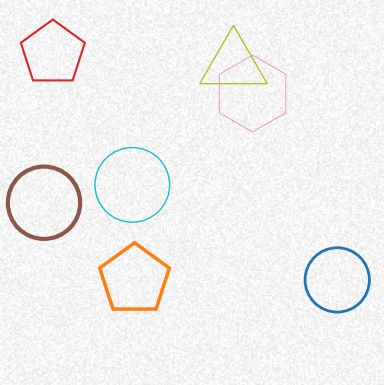[{"shape": "circle", "thickness": 2, "radius": 0.42, "center": [0.876, 0.273]}, {"shape": "pentagon", "thickness": 2.5, "radius": 0.48, "center": [0.349, 0.274]}, {"shape": "pentagon", "thickness": 1.5, "radius": 0.44, "center": [0.137, 0.862]}, {"shape": "circle", "thickness": 3, "radius": 0.47, "center": [0.114, 0.473]}, {"shape": "hexagon", "thickness": 0.5, "radius": 0.5, "center": [0.656, 0.757]}, {"shape": "triangle", "thickness": 1, "radius": 0.51, "center": [0.606, 0.833]}, {"shape": "circle", "thickness": 1, "radius": 0.48, "center": [0.344, 0.52]}]